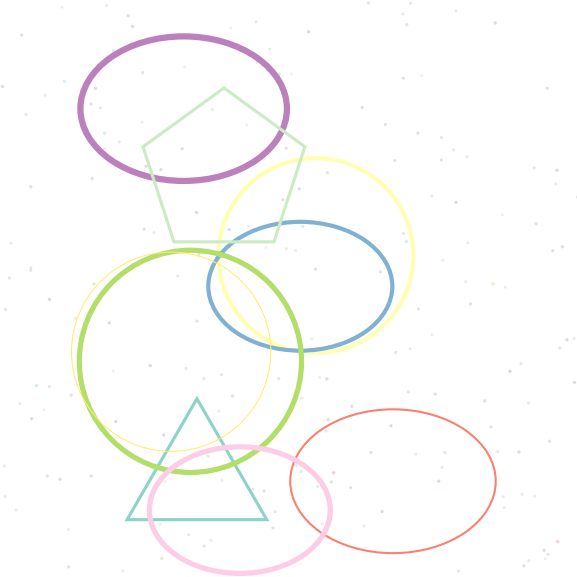[{"shape": "triangle", "thickness": 1.5, "radius": 0.7, "center": [0.341, 0.169]}, {"shape": "circle", "thickness": 2, "radius": 0.84, "center": [0.547, 0.557]}, {"shape": "oval", "thickness": 1, "radius": 0.89, "center": [0.68, 0.166]}, {"shape": "oval", "thickness": 2, "radius": 0.8, "center": [0.52, 0.503]}, {"shape": "circle", "thickness": 2.5, "radius": 0.96, "center": [0.33, 0.373]}, {"shape": "oval", "thickness": 2.5, "radius": 0.78, "center": [0.415, 0.116]}, {"shape": "oval", "thickness": 3, "radius": 0.89, "center": [0.318, 0.811]}, {"shape": "pentagon", "thickness": 1.5, "radius": 0.74, "center": [0.388, 0.7]}, {"shape": "circle", "thickness": 0.5, "radius": 0.86, "center": [0.296, 0.39]}]